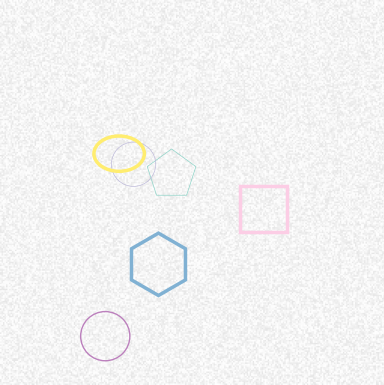[{"shape": "pentagon", "thickness": 0.5, "radius": 0.33, "center": [0.446, 0.547]}, {"shape": "circle", "thickness": 0.5, "radius": 0.29, "center": [0.347, 0.573]}, {"shape": "hexagon", "thickness": 2.5, "radius": 0.4, "center": [0.412, 0.313]}, {"shape": "square", "thickness": 2.5, "radius": 0.3, "center": [0.685, 0.457]}, {"shape": "circle", "thickness": 1, "radius": 0.32, "center": [0.273, 0.127]}, {"shape": "oval", "thickness": 2.5, "radius": 0.33, "center": [0.309, 0.601]}]